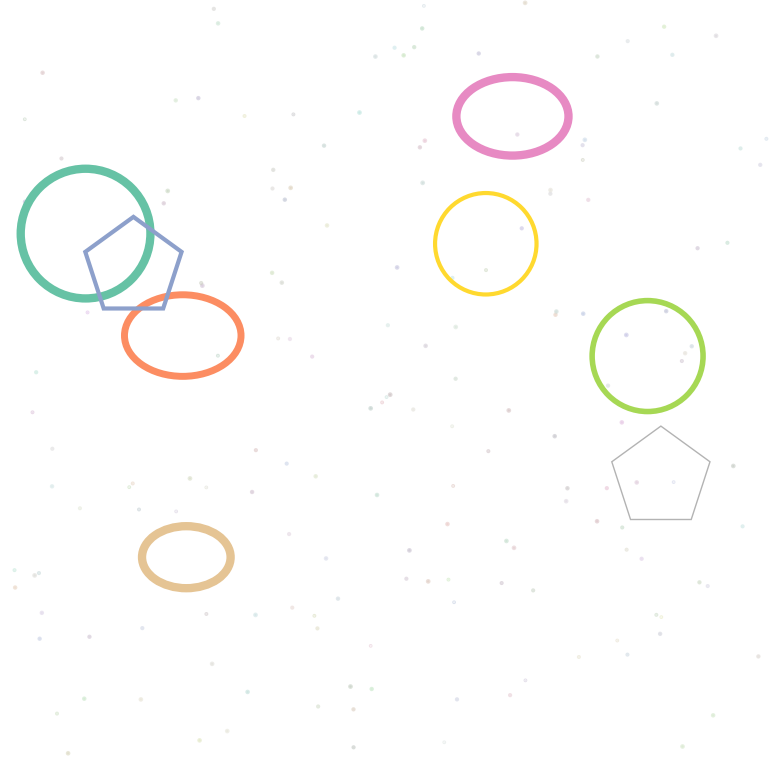[{"shape": "circle", "thickness": 3, "radius": 0.42, "center": [0.111, 0.697]}, {"shape": "oval", "thickness": 2.5, "radius": 0.38, "center": [0.237, 0.564]}, {"shape": "pentagon", "thickness": 1.5, "radius": 0.33, "center": [0.173, 0.653]}, {"shape": "oval", "thickness": 3, "radius": 0.36, "center": [0.666, 0.849]}, {"shape": "circle", "thickness": 2, "radius": 0.36, "center": [0.841, 0.538]}, {"shape": "circle", "thickness": 1.5, "radius": 0.33, "center": [0.631, 0.683]}, {"shape": "oval", "thickness": 3, "radius": 0.29, "center": [0.242, 0.276]}, {"shape": "pentagon", "thickness": 0.5, "radius": 0.34, "center": [0.858, 0.38]}]